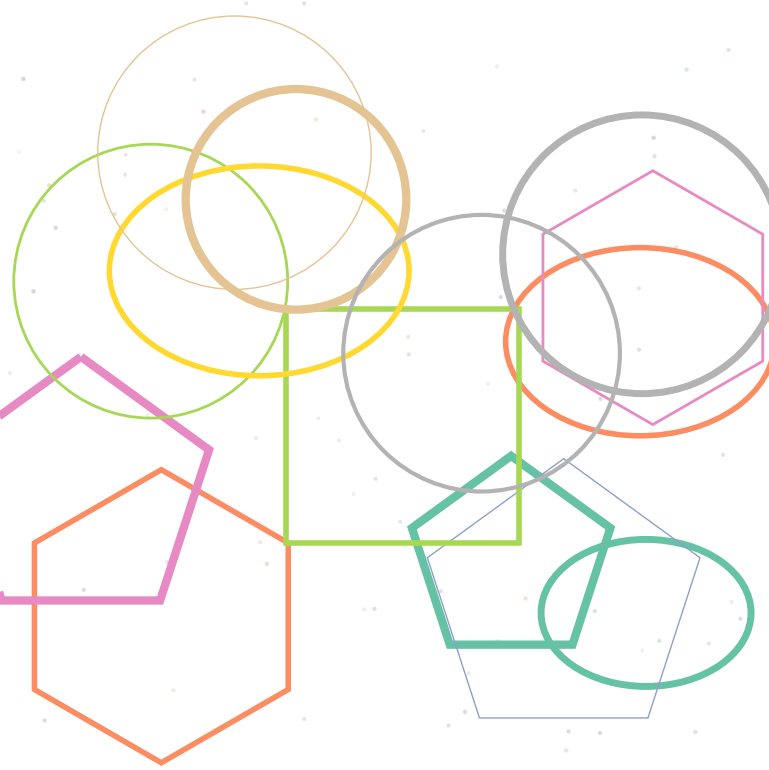[{"shape": "pentagon", "thickness": 3, "radius": 0.68, "center": [0.664, 0.272]}, {"shape": "oval", "thickness": 2.5, "radius": 0.68, "center": [0.839, 0.204]}, {"shape": "oval", "thickness": 2, "radius": 0.87, "center": [0.831, 0.556]}, {"shape": "hexagon", "thickness": 2, "radius": 0.95, "center": [0.21, 0.2]}, {"shape": "pentagon", "thickness": 0.5, "radius": 0.93, "center": [0.732, 0.218]}, {"shape": "pentagon", "thickness": 3, "radius": 0.87, "center": [0.105, 0.362]}, {"shape": "hexagon", "thickness": 1, "radius": 0.82, "center": [0.848, 0.613]}, {"shape": "square", "thickness": 2, "radius": 0.76, "center": [0.523, 0.447]}, {"shape": "circle", "thickness": 1, "radius": 0.89, "center": [0.196, 0.635]}, {"shape": "oval", "thickness": 2, "radius": 0.97, "center": [0.337, 0.648]}, {"shape": "circle", "thickness": 3, "radius": 0.72, "center": [0.384, 0.741]}, {"shape": "circle", "thickness": 0.5, "radius": 0.89, "center": [0.304, 0.802]}, {"shape": "circle", "thickness": 2.5, "radius": 0.91, "center": [0.834, 0.67]}, {"shape": "circle", "thickness": 1.5, "radius": 0.9, "center": [0.625, 0.541]}]